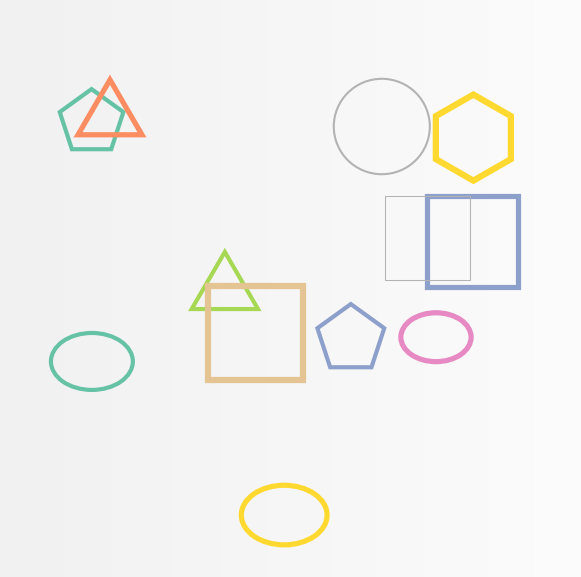[{"shape": "oval", "thickness": 2, "radius": 0.35, "center": [0.158, 0.373]}, {"shape": "pentagon", "thickness": 2, "radius": 0.29, "center": [0.158, 0.787]}, {"shape": "triangle", "thickness": 2.5, "radius": 0.32, "center": [0.189, 0.798]}, {"shape": "square", "thickness": 2.5, "radius": 0.4, "center": [0.813, 0.581]}, {"shape": "pentagon", "thickness": 2, "radius": 0.3, "center": [0.604, 0.412]}, {"shape": "oval", "thickness": 2.5, "radius": 0.3, "center": [0.75, 0.415]}, {"shape": "triangle", "thickness": 2, "radius": 0.33, "center": [0.387, 0.497]}, {"shape": "oval", "thickness": 2.5, "radius": 0.37, "center": [0.489, 0.107]}, {"shape": "hexagon", "thickness": 3, "radius": 0.37, "center": [0.814, 0.761]}, {"shape": "square", "thickness": 3, "radius": 0.41, "center": [0.44, 0.422]}, {"shape": "circle", "thickness": 1, "radius": 0.41, "center": [0.657, 0.78]}, {"shape": "square", "thickness": 0.5, "radius": 0.36, "center": [0.735, 0.586]}]